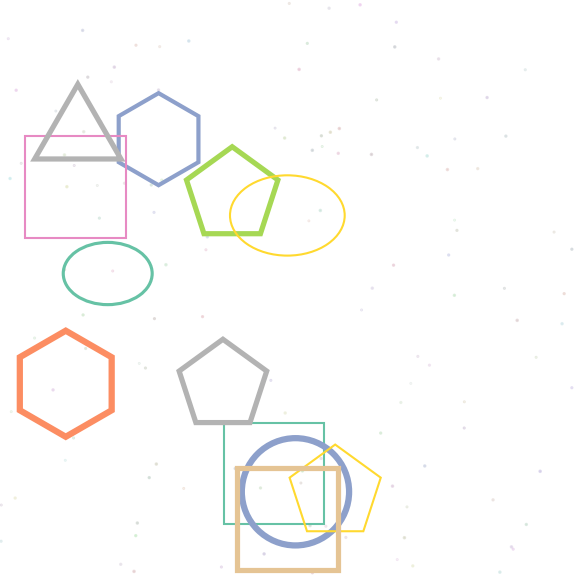[{"shape": "oval", "thickness": 1.5, "radius": 0.38, "center": [0.187, 0.526]}, {"shape": "square", "thickness": 1, "radius": 0.44, "center": [0.474, 0.18]}, {"shape": "hexagon", "thickness": 3, "radius": 0.46, "center": [0.114, 0.335]}, {"shape": "circle", "thickness": 3, "radius": 0.46, "center": [0.512, 0.148]}, {"shape": "hexagon", "thickness": 2, "radius": 0.4, "center": [0.275, 0.758]}, {"shape": "square", "thickness": 1, "radius": 0.44, "center": [0.131, 0.675]}, {"shape": "pentagon", "thickness": 2.5, "radius": 0.42, "center": [0.402, 0.662]}, {"shape": "oval", "thickness": 1, "radius": 0.5, "center": [0.498, 0.626]}, {"shape": "pentagon", "thickness": 1, "radius": 0.41, "center": [0.58, 0.146]}, {"shape": "square", "thickness": 2.5, "radius": 0.44, "center": [0.498, 0.1]}, {"shape": "triangle", "thickness": 2.5, "radius": 0.43, "center": [0.135, 0.767]}, {"shape": "pentagon", "thickness": 2.5, "radius": 0.4, "center": [0.386, 0.332]}]